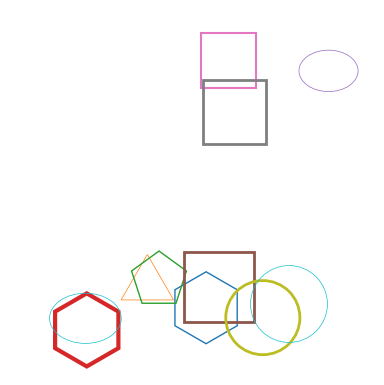[{"shape": "hexagon", "thickness": 1, "radius": 0.47, "center": [0.535, 0.201]}, {"shape": "triangle", "thickness": 0.5, "radius": 0.39, "center": [0.383, 0.26]}, {"shape": "pentagon", "thickness": 1, "radius": 0.37, "center": [0.413, 0.273]}, {"shape": "hexagon", "thickness": 3, "radius": 0.47, "center": [0.225, 0.143]}, {"shape": "oval", "thickness": 0.5, "radius": 0.38, "center": [0.853, 0.816]}, {"shape": "square", "thickness": 2, "radius": 0.45, "center": [0.569, 0.254]}, {"shape": "square", "thickness": 1.5, "radius": 0.36, "center": [0.593, 0.842]}, {"shape": "square", "thickness": 2, "radius": 0.41, "center": [0.609, 0.709]}, {"shape": "circle", "thickness": 2, "radius": 0.48, "center": [0.683, 0.175]}, {"shape": "oval", "thickness": 0.5, "radius": 0.47, "center": [0.222, 0.173]}, {"shape": "circle", "thickness": 0.5, "radius": 0.5, "center": [0.751, 0.21]}]